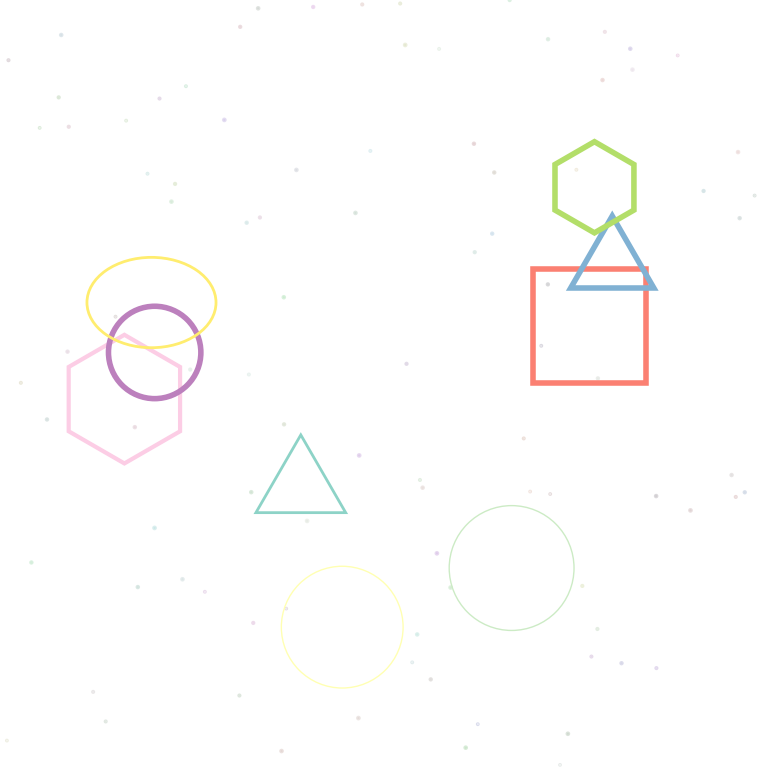[{"shape": "triangle", "thickness": 1, "radius": 0.34, "center": [0.391, 0.368]}, {"shape": "circle", "thickness": 0.5, "radius": 0.4, "center": [0.444, 0.186]}, {"shape": "square", "thickness": 2, "radius": 0.37, "center": [0.766, 0.576]}, {"shape": "triangle", "thickness": 2, "radius": 0.31, "center": [0.795, 0.657]}, {"shape": "hexagon", "thickness": 2, "radius": 0.3, "center": [0.772, 0.757]}, {"shape": "hexagon", "thickness": 1.5, "radius": 0.42, "center": [0.162, 0.482]}, {"shape": "circle", "thickness": 2, "radius": 0.3, "center": [0.201, 0.542]}, {"shape": "circle", "thickness": 0.5, "radius": 0.41, "center": [0.664, 0.262]}, {"shape": "oval", "thickness": 1, "radius": 0.42, "center": [0.197, 0.607]}]